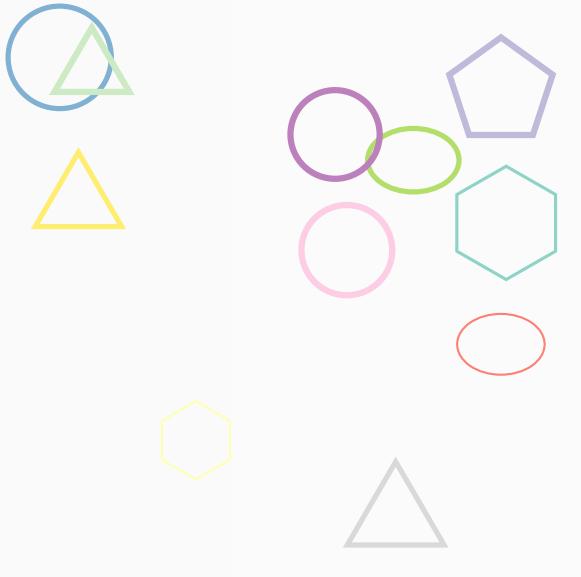[{"shape": "hexagon", "thickness": 1.5, "radius": 0.49, "center": [0.871, 0.613]}, {"shape": "hexagon", "thickness": 1, "radius": 0.34, "center": [0.337, 0.237]}, {"shape": "pentagon", "thickness": 3, "radius": 0.47, "center": [0.862, 0.841]}, {"shape": "oval", "thickness": 1, "radius": 0.38, "center": [0.862, 0.403]}, {"shape": "circle", "thickness": 2.5, "radius": 0.44, "center": [0.103, 0.9]}, {"shape": "oval", "thickness": 2.5, "radius": 0.39, "center": [0.711, 0.722]}, {"shape": "circle", "thickness": 3, "radius": 0.39, "center": [0.597, 0.566]}, {"shape": "triangle", "thickness": 2.5, "radius": 0.48, "center": [0.681, 0.103]}, {"shape": "circle", "thickness": 3, "radius": 0.38, "center": [0.576, 0.766]}, {"shape": "triangle", "thickness": 3, "radius": 0.37, "center": [0.158, 0.877]}, {"shape": "triangle", "thickness": 2.5, "radius": 0.43, "center": [0.135, 0.65]}]